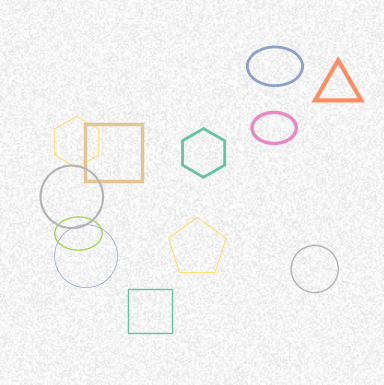[{"shape": "square", "thickness": 1, "radius": 0.29, "center": [0.389, 0.192]}, {"shape": "hexagon", "thickness": 2, "radius": 0.32, "center": [0.529, 0.603]}, {"shape": "triangle", "thickness": 3, "radius": 0.35, "center": [0.878, 0.774]}, {"shape": "circle", "thickness": 0.5, "radius": 0.41, "center": [0.224, 0.335]}, {"shape": "oval", "thickness": 2, "radius": 0.36, "center": [0.714, 0.828]}, {"shape": "oval", "thickness": 2.5, "radius": 0.29, "center": [0.712, 0.668]}, {"shape": "oval", "thickness": 1, "radius": 0.31, "center": [0.204, 0.393]}, {"shape": "pentagon", "thickness": 0.5, "radius": 0.39, "center": [0.513, 0.357]}, {"shape": "hexagon", "thickness": 0.5, "radius": 0.33, "center": [0.199, 0.631]}, {"shape": "square", "thickness": 2.5, "radius": 0.37, "center": [0.296, 0.605]}, {"shape": "circle", "thickness": 1.5, "radius": 0.41, "center": [0.186, 0.489]}, {"shape": "circle", "thickness": 1, "radius": 0.31, "center": [0.818, 0.301]}]